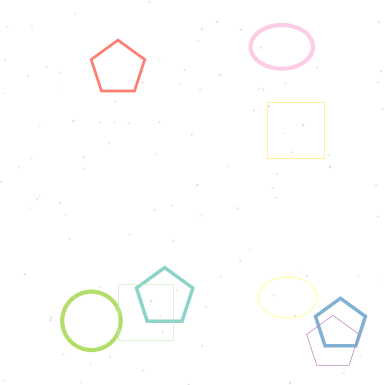[{"shape": "pentagon", "thickness": 2.5, "radius": 0.38, "center": [0.428, 0.228]}, {"shape": "oval", "thickness": 1, "radius": 0.38, "center": [0.748, 0.227]}, {"shape": "pentagon", "thickness": 2, "radius": 0.37, "center": [0.306, 0.823]}, {"shape": "pentagon", "thickness": 2.5, "radius": 0.34, "center": [0.884, 0.157]}, {"shape": "circle", "thickness": 3, "radius": 0.38, "center": [0.237, 0.167]}, {"shape": "oval", "thickness": 3, "radius": 0.41, "center": [0.732, 0.878]}, {"shape": "pentagon", "thickness": 0.5, "radius": 0.36, "center": [0.865, 0.109]}, {"shape": "square", "thickness": 0.5, "radius": 0.36, "center": [0.378, 0.19]}, {"shape": "square", "thickness": 0.5, "radius": 0.37, "center": [0.767, 0.663]}]